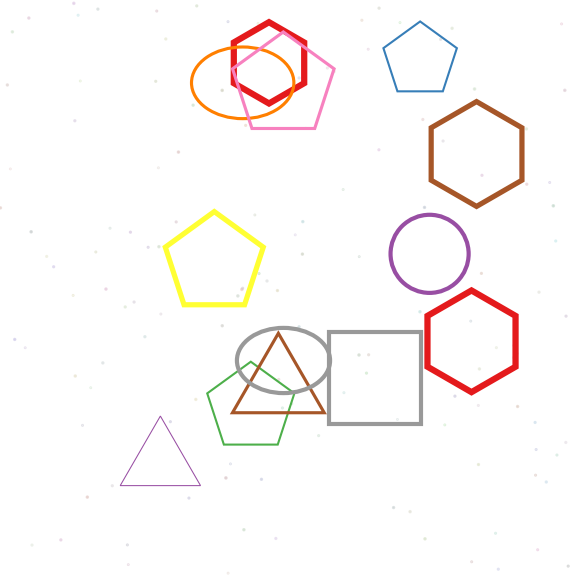[{"shape": "hexagon", "thickness": 3, "radius": 0.35, "center": [0.466, 0.89]}, {"shape": "hexagon", "thickness": 3, "radius": 0.44, "center": [0.816, 0.408]}, {"shape": "pentagon", "thickness": 1, "radius": 0.33, "center": [0.728, 0.895]}, {"shape": "pentagon", "thickness": 1, "radius": 0.4, "center": [0.434, 0.293]}, {"shape": "triangle", "thickness": 0.5, "radius": 0.4, "center": [0.278, 0.198]}, {"shape": "circle", "thickness": 2, "radius": 0.34, "center": [0.744, 0.56]}, {"shape": "oval", "thickness": 1.5, "radius": 0.44, "center": [0.42, 0.856]}, {"shape": "pentagon", "thickness": 2.5, "radius": 0.45, "center": [0.371, 0.544]}, {"shape": "hexagon", "thickness": 2.5, "radius": 0.45, "center": [0.825, 0.732]}, {"shape": "triangle", "thickness": 1.5, "radius": 0.46, "center": [0.482, 0.33]}, {"shape": "pentagon", "thickness": 1.5, "radius": 0.46, "center": [0.491, 0.851]}, {"shape": "oval", "thickness": 2, "radius": 0.4, "center": [0.491, 0.375]}, {"shape": "square", "thickness": 2, "radius": 0.4, "center": [0.649, 0.345]}]